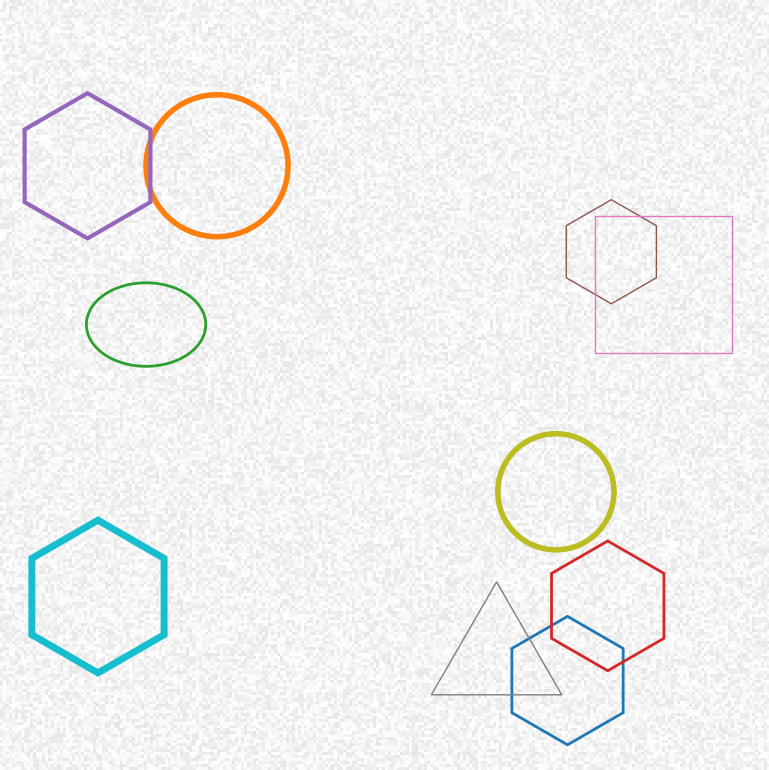[{"shape": "hexagon", "thickness": 1, "radius": 0.42, "center": [0.737, 0.116]}, {"shape": "circle", "thickness": 2, "radius": 0.46, "center": [0.282, 0.785]}, {"shape": "oval", "thickness": 1, "radius": 0.39, "center": [0.19, 0.578]}, {"shape": "hexagon", "thickness": 1, "radius": 0.42, "center": [0.789, 0.213]}, {"shape": "hexagon", "thickness": 1.5, "radius": 0.47, "center": [0.114, 0.785]}, {"shape": "hexagon", "thickness": 0.5, "radius": 0.34, "center": [0.794, 0.673]}, {"shape": "square", "thickness": 0.5, "radius": 0.44, "center": [0.861, 0.631]}, {"shape": "triangle", "thickness": 0.5, "radius": 0.49, "center": [0.645, 0.147]}, {"shape": "circle", "thickness": 2, "radius": 0.38, "center": [0.722, 0.361]}, {"shape": "hexagon", "thickness": 2.5, "radius": 0.5, "center": [0.127, 0.225]}]